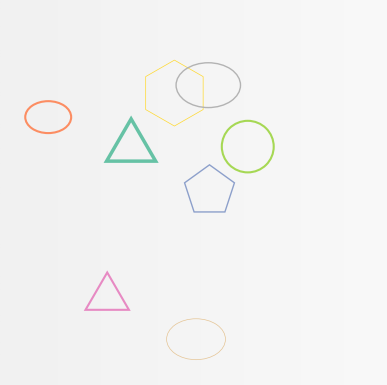[{"shape": "triangle", "thickness": 2.5, "radius": 0.37, "center": [0.338, 0.618]}, {"shape": "oval", "thickness": 1.5, "radius": 0.3, "center": [0.124, 0.696]}, {"shape": "pentagon", "thickness": 1, "radius": 0.34, "center": [0.541, 0.504]}, {"shape": "triangle", "thickness": 1.5, "radius": 0.32, "center": [0.277, 0.228]}, {"shape": "circle", "thickness": 1.5, "radius": 0.33, "center": [0.639, 0.619]}, {"shape": "hexagon", "thickness": 0.5, "radius": 0.43, "center": [0.45, 0.758]}, {"shape": "oval", "thickness": 0.5, "radius": 0.38, "center": [0.506, 0.119]}, {"shape": "oval", "thickness": 1, "radius": 0.42, "center": [0.538, 0.779]}]